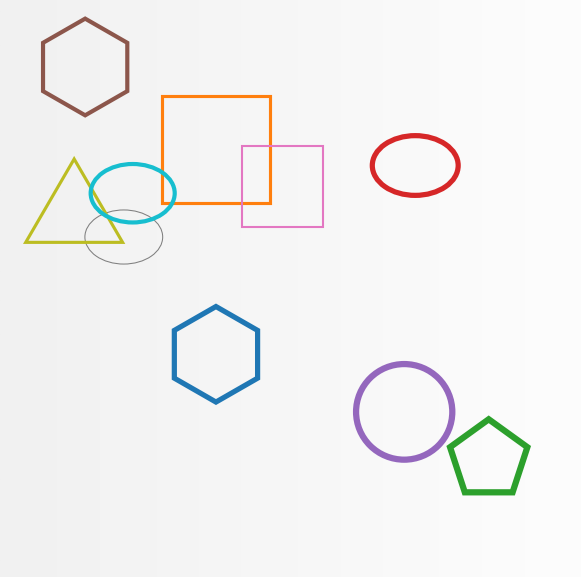[{"shape": "hexagon", "thickness": 2.5, "radius": 0.41, "center": [0.372, 0.386]}, {"shape": "square", "thickness": 1.5, "radius": 0.46, "center": [0.372, 0.741]}, {"shape": "pentagon", "thickness": 3, "radius": 0.35, "center": [0.841, 0.203]}, {"shape": "oval", "thickness": 2.5, "radius": 0.37, "center": [0.714, 0.713]}, {"shape": "circle", "thickness": 3, "radius": 0.41, "center": [0.695, 0.286]}, {"shape": "hexagon", "thickness": 2, "radius": 0.42, "center": [0.147, 0.883]}, {"shape": "square", "thickness": 1, "radius": 0.35, "center": [0.486, 0.677]}, {"shape": "oval", "thickness": 0.5, "radius": 0.33, "center": [0.213, 0.589]}, {"shape": "triangle", "thickness": 1.5, "radius": 0.48, "center": [0.128, 0.628]}, {"shape": "oval", "thickness": 2, "radius": 0.36, "center": [0.228, 0.665]}]